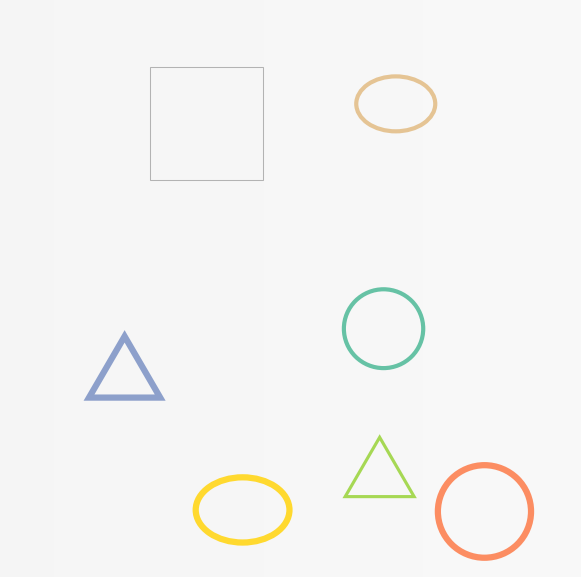[{"shape": "circle", "thickness": 2, "radius": 0.34, "center": [0.66, 0.43]}, {"shape": "circle", "thickness": 3, "radius": 0.4, "center": [0.833, 0.113]}, {"shape": "triangle", "thickness": 3, "radius": 0.35, "center": [0.214, 0.346]}, {"shape": "triangle", "thickness": 1.5, "radius": 0.34, "center": [0.653, 0.173]}, {"shape": "oval", "thickness": 3, "radius": 0.4, "center": [0.417, 0.116]}, {"shape": "oval", "thickness": 2, "radius": 0.34, "center": [0.681, 0.819]}, {"shape": "square", "thickness": 0.5, "radius": 0.49, "center": [0.355, 0.785]}]